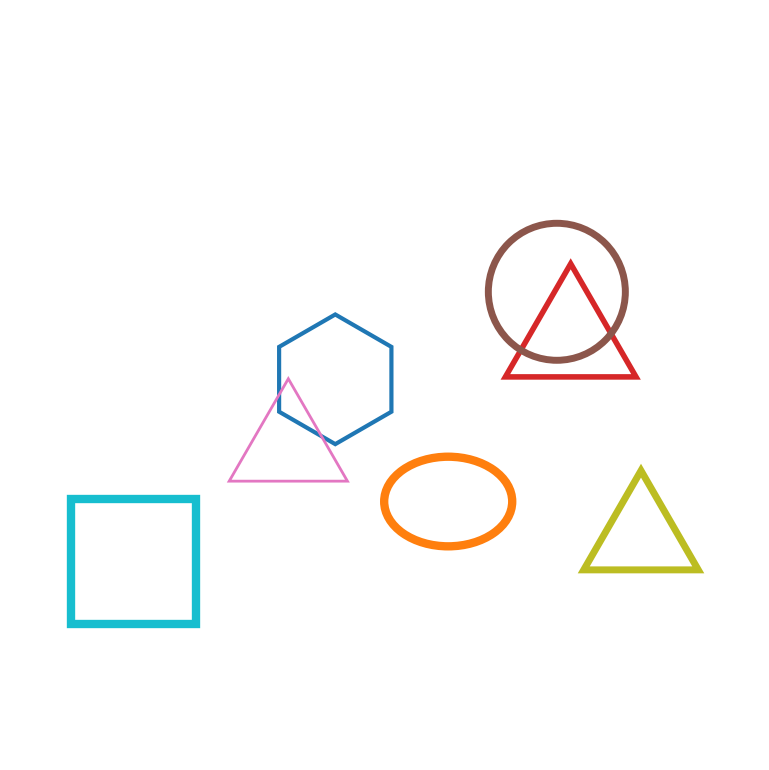[{"shape": "hexagon", "thickness": 1.5, "radius": 0.42, "center": [0.435, 0.507]}, {"shape": "oval", "thickness": 3, "radius": 0.42, "center": [0.582, 0.349]}, {"shape": "triangle", "thickness": 2, "radius": 0.49, "center": [0.741, 0.559]}, {"shape": "circle", "thickness": 2.5, "radius": 0.44, "center": [0.723, 0.621]}, {"shape": "triangle", "thickness": 1, "radius": 0.44, "center": [0.374, 0.419]}, {"shape": "triangle", "thickness": 2.5, "radius": 0.43, "center": [0.832, 0.303]}, {"shape": "square", "thickness": 3, "radius": 0.41, "center": [0.174, 0.271]}]